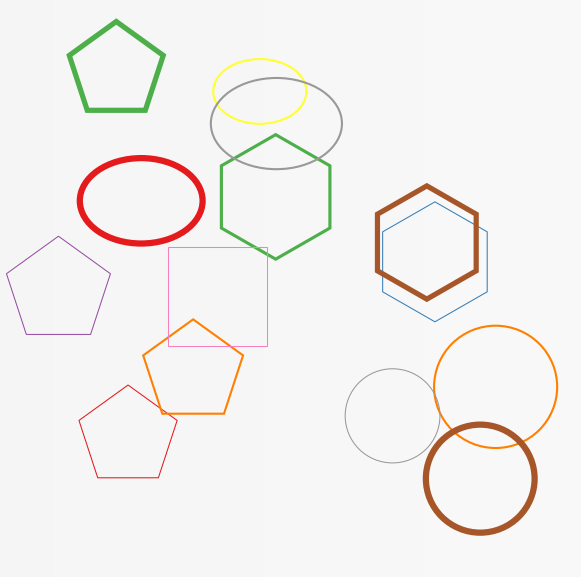[{"shape": "pentagon", "thickness": 0.5, "radius": 0.44, "center": [0.22, 0.244]}, {"shape": "oval", "thickness": 3, "radius": 0.53, "center": [0.243, 0.651]}, {"shape": "hexagon", "thickness": 0.5, "radius": 0.52, "center": [0.748, 0.546]}, {"shape": "pentagon", "thickness": 2.5, "radius": 0.42, "center": [0.2, 0.877]}, {"shape": "hexagon", "thickness": 1.5, "radius": 0.54, "center": [0.474, 0.658]}, {"shape": "pentagon", "thickness": 0.5, "radius": 0.47, "center": [0.101, 0.496]}, {"shape": "pentagon", "thickness": 1, "radius": 0.45, "center": [0.332, 0.356]}, {"shape": "circle", "thickness": 1, "radius": 0.53, "center": [0.853, 0.329]}, {"shape": "oval", "thickness": 1, "radius": 0.4, "center": [0.447, 0.841]}, {"shape": "circle", "thickness": 3, "radius": 0.47, "center": [0.826, 0.17]}, {"shape": "hexagon", "thickness": 2.5, "radius": 0.49, "center": [0.734, 0.579]}, {"shape": "square", "thickness": 0.5, "radius": 0.43, "center": [0.374, 0.486]}, {"shape": "circle", "thickness": 0.5, "radius": 0.41, "center": [0.675, 0.279]}, {"shape": "oval", "thickness": 1, "radius": 0.56, "center": [0.476, 0.785]}]